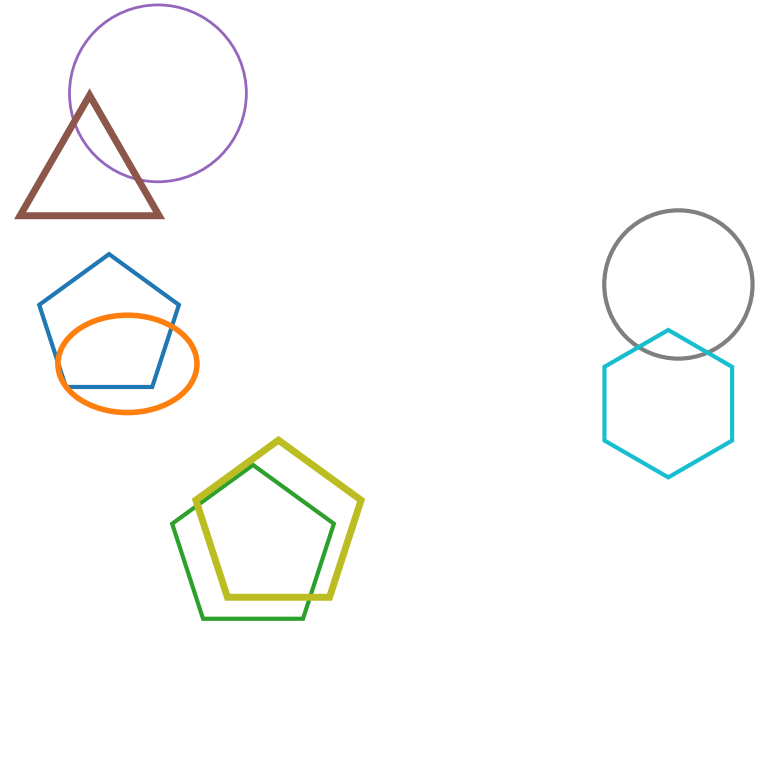[{"shape": "pentagon", "thickness": 1.5, "radius": 0.48, "center": [0.142, 0.575]}, {"shape": "oval", "thickness": 2, "radius": 0.45, "center": [0.165, 0.527]}, {"shape": "pentagon", "thickness": 1.5, "radius": 0.55, "center": [0.329, 0.286]}, {"shape": "circle", "thickness": 1, "radius": 0.57, "center": [0.205, 0.879]}, {"shape": "triangle", "thickness": 2.5, "radius": 0.52, "center": [0.116, 0.772]}, {"shape": "circle", "thickness": 1.5, "radius": 0.48, "center": [0.881, 0.631]}, {"shape": "pentagon", "thickness": 2.5, "radius": 0.56, "center": [0.362, 0.316]}, {"shape": "hexagon", "thickness": 1.5, "radius": 0.48, "center": [0.868, 0.476]}]